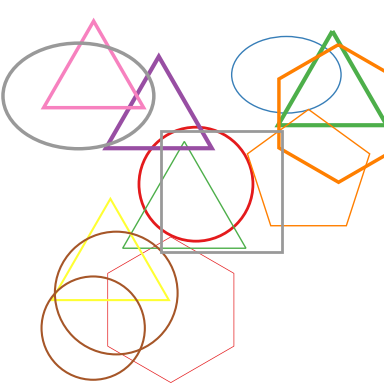[{"shape": "hexagon", "thickness": 0.5, "radius": 0.95, "center": [0.444, 0.195]}, {"shape": "circle", "thickness": 2, "radius": 0.74, "center": [0.509, 0.522]}, {"shape": "oval", "thickness": 1, "radius": 0.71, "center": [0.744, 0.806]}, {"shape": "triangle", "thickness": 3, "radius": 0.81, "center": [0.863, 0.756]}, {"shape": "triangle", "thickness": 1, "radius": 0.92, "center": [0.479, 0.448]}, {"shape": "triangle", "thickness": 3, "radius": 0.79, "center": [0.412, 0.694]}, {"shape": "hexagon", "thickness": 2.5, "radius": 0.89, "center": [0.879, 0.705]}, {"shape": "pentagon", "thickness": 1, "radius": 0.83, "center": [0.801, 0.549]}, {"shape": "triangle", "thickness": 1.5, "radius": 0.88, "center": [0.287, 0.308]}, {"shape": "circle", "thickness": 1.5, "radius": 0.8, "center": [0.302, 0.239]}, {"shape": "circle", "thickness": 1.5, "radius": 0.67, "center": [0.242, 0.148]}, {"shape": "triangle", "thickness": 2.5, "radius": 0.75, "center": [0.243, 0.795]}, {"shape": "square", "thickness": 2, "radius": 0.79, "center": [0.575, 0.502]}, {"shape": "oval", "thickness": 2.5, "radius": 0.98, "center": [0.204, 0.751]}]